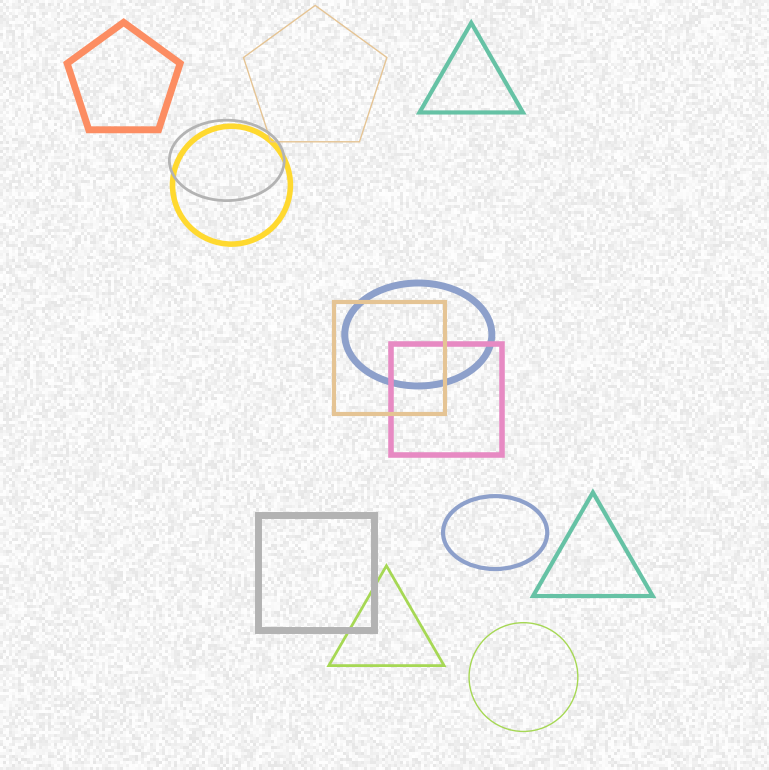[{"shape": "triangle", "thickness": 1.5, "radius": 0.39, "center": [0.612, 0.893]}, {"shape": "triangle", "thickness": 1.5, "radius": 0.45, "center": [0.77, 0.271]}, {"shape": "pentagon", "thickness": 2.5, "radius": 0.39, "center": [0.161, 0.894]}, {"shape": "oval", "thickness": 2.5, "radius": 0.48, "center": [0.543, 0.566]}, {"shape": "oval", "thickness": 1.5, "radius": 0.34, "center": [0.643, 0.308]}, {"shape": "square", "thickness": 2, "radius": 0.36, "center": [0.58, 0.482]}, {"shape": "circle", "thickness": 0.5, "radius": 0.35, "center": [0.68, 0.121]}, {"shape": "triangle", "thickness": 1, "radius": 0.43, "center": [0.502, 0.179]}, {"shape": "circle", "thickness": 2, "radius": 0.38, "center": [0.301, 0.76]}, {"shape": "pentagon", "thickness": 0.5, "radius": 0.49, "center": [0.409, 0.895]}, {"shape": "square", "thickness": 1.5, "radius": 0.36, "center": [0.506, 0.535]}, {"shape": "oval", "thickness": 1, "radius": 0.37, "center": [0.295, 0.792]}, {"shape": "square", "thickness": 2.5, "radius": 0.37, "center": [0.411, 0.256]}]